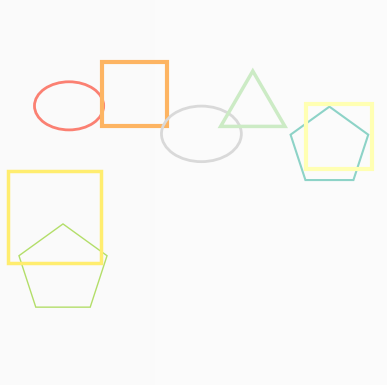[{"shape": "pentagon", "thickness": 1.5, "radius": 0.53, "center": [0.85, 0.618]}, {"shape": "square", "thickness": 3, "radius": 0.43, "center": [0.876, 0.645]}, {"shape": "oval", "thickness": 2, "radius": 0.45, "center": [0.178, 0.725]}, {"shape": "square", "thickness": 3, "radius": 0.42, "center": [0.347, 0.756]}, {"shape": "pentagon", "thickness": 1, "radius": 0.6, "center": [0.163, 0.299]}, {"shape": "oval", "thickness": 2, "radius": 0.52, "center": [0.52, 0.652]}, {"shape": "triangle", "thickness": 2.5, "radius": 0.48, "center": [0.652, 0.72]}, {"shape": "square", "thickness": 2.5, "radius": 0.6, "center": [0.141, 0.437]}]